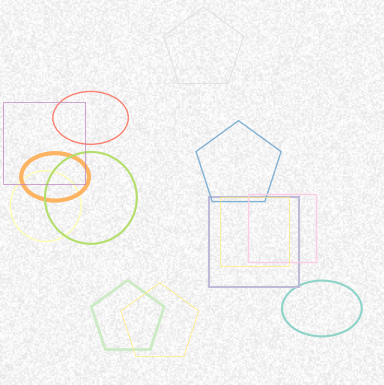[{"shape": "oval", "thickness": 1.5, "radius": 0.52, "center": [0.836, 0.199]}, {"shape": "circle", "thickness": 1, "radius": 0.46, "center": [0.119, 0.465]}, {"shape": "square", "thickness": 1.5, "radius": 0.59, "center": [0.659, 0.371]}, {"shape": "oval", "thickness": 1, "radius": 0.49, "center": [0.235, 0.694]}, {"shape": "pentagon", "thickness": 1, "radius": 0.58, "center": [0.62, 0.57]}, {"shape": "oval", "thickness": 3, "radius": 0.44, "center": [0.143, 0.541]}, {"shape": "circle", "thickness": 1.5, "radius": 0.6, "center": [0.236, 0.486]}, {"shape": "square", "thickness": 1, "radius": 0.44, "center": [0.731, 0.409]}, {"shape": "pentagon", "thickness": 0.5, "radius": 0.55, "center": [0.529, 0.872]}, {"shape": "square", "thickness": 0.5, "radius": 0.53, "center": [0.115, 0.628]}, {"shape": "pentagon", "thickness": 2, "radius": 0.5, "center": [0.332, 0.173]}, {"shape": "pentagon", "thickness": 0.5, "radius": 0.53, "center": [0.415, 0.16]}, {"shape": "square", "thickness": 0.5, "radius": 0.44, "center": [0.661, 0.399]}]